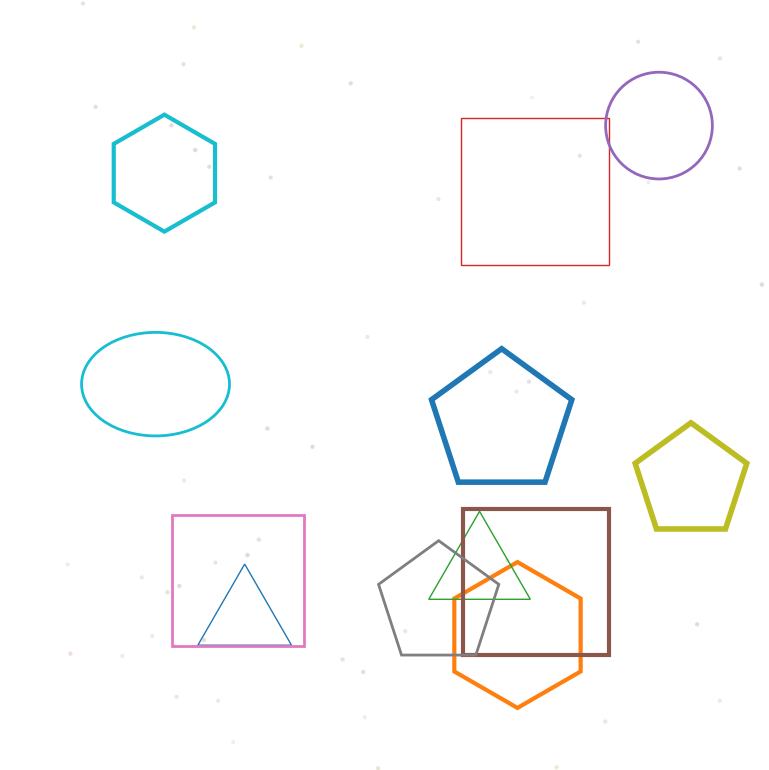[{"shape": "triangle", "thickness": 0.5, "radius": 0.35, "center": [0.318, 0.197]}, {"shape": "pentagon", "thickness": 2, "radius": 0.48, "center": [0.652, 0.451]}, {"shape": "hexagon", "thickness": 1.5, "radius": 0.47, "center": [0.672, 0.175]}, {"shape": "triangle", "thickness": 0.5, "radius": 0.38, "center": [0.623, 0.26]}, {"shape": "square", "thickness": 0.5, "radius": 0.48, "center": [0.695, 0.751]}, {"shape": "circle", "thickness": 1, "radius": 0.35, "center": [0.856, 0.837]}, {"shape": "square", "thickness": 1.5, "radius": 0.48, "center": [0.696, 0.244]}, {"shape": "square", "thickness": 1, "radius": 0.43, "center": [0.309, 0.246]}, {"shape": "pentagon", "thickness": 1, "radius": 0.41, "center": [0.57, 0.216]}, {"shape": "pentagon", "thickness": 2, "radius": 0.38, "center": [0.897, 0.375]}, {"shape": "oval", "thickness": 1, "radius": 0.48, "center": [0.202, 0.501]}, {"shape": "hexagon", "thickness": 1.5, "radius": 0.38, "center": [0.213, 0.775]}]